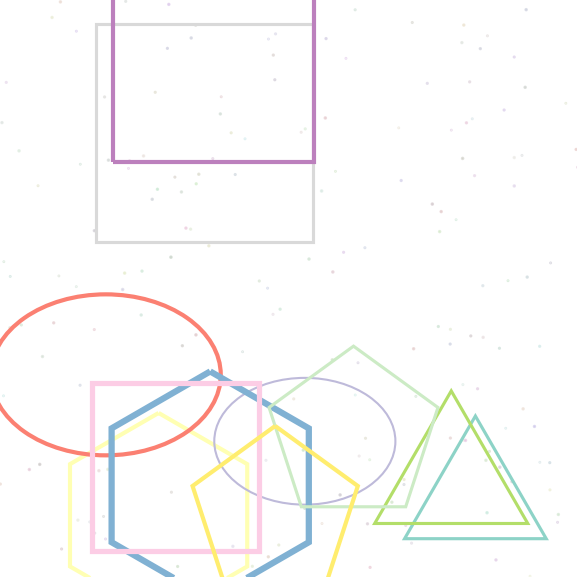[{"shape": "triangle", "thickness": 1.5, "radius": 0.71, "center": [0.823, 0.137]}, {"shape": "hexagon", "thickness": 2, "radius": 0.89, "center": [0.275, 0.107]}, {"shape": "oval", "thickness": 1, "radius": 0.78, "center": [0.528, 0.235]}, {"shape": "oval", "thickness": 2, "radius": 1.0, "center": [0.183, 0.35]}, {"shape": "hexagon", "thickness": 3, "radius": 0.99, "center": [0.364, 0.159]}, {"shape": "triangle", "thickness": 1.5, "radius": 0.77, "center": [0.781, 0.169]}, {"shape": "square", "thickness": 2.5, "radius": 0.72, "center": [0.305, 0.19]}, {"shape": "square", "thickness": 1.5, "radius": 0.94, "center": [0.353, 0.769]}, {"shape": "square", "thickness": 2, "radius": 0.87, "center": [0.37, 0.893]}, {"shape": "pentagon", "thickness": 1.5, "radius": 0.77, "center": [0.612, 0.246]}, {"shape": "pentagon", "thickness": 2, "radius": 0.75, "center": [0.477, 0.111]}]